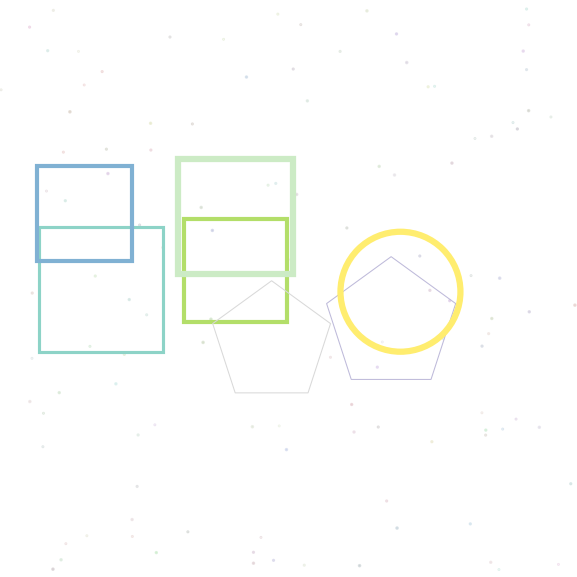[{"shape": "square", "thickness": 1.5, "radius": 0.54, "center": [0.175, 0.498]}, {"shape": "pentagon", "thickness": 0.5, "radius": 0.59, "center": [0.677, 0.437]}, {"shape": "square", "thickness": 2, "radius": 0.41, "center": [0.147, 0.629]}, {"shape": "square", "thickness": 2, "radius": 0.45, "center": [0.408, 0.531]}, {"shape": "pentagon", "thickness": 0.5, "radius": 0.54, "center": [0.47, 0.406]}, {"shape": "square", "thickness": 3, "radius": 0.5, "center": [0.408, 0.624]}, {"shape": "circle", "thickness": 3, "radius": 0.52, "center": [0.693, 0.494]}]